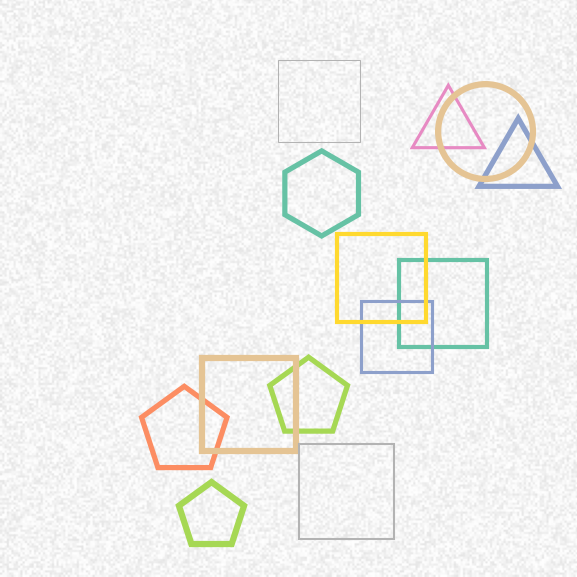[{"shape": "square", "thickness": 2, "radius": 0.38, "center": [0.767, 0.474]}, {"shape": "hexagon", "thickness": 2.5, "radius": 0.37, "center": [0.557, 0.664]}, {"shape": "pentagon", "thickness": 2.5, "radius": 0.39, "center": [0.319, 0.252]}, {"shape": "square", "thickness": 1.5, "radius": 0.31, "center": [0.687, 0.417]}, {"shape": "triangle", "thickness": 2.5, "radius": 0.39, "center": [0.897, 0.716]}, {"shape": "triangle", "thickness": 1.5, "radius": 0.36, "center": [0.776, 0.779]}, {"shape": "pentagon", "thickness": 3, "radius": 0.3, "center": [0.366, 0.105]}, {"shape": "pentagon", "thickness": 2.5, "radius": 0.35, "center": [0.534, 0.31]}, {"shape": "square", "thickness": 2, "radius": 0.38, "center": [0.66, 0.518]}, {"shape": "square", "thickness": 3, "radius": 0.41, "center": [0.431, 0.299]}, {"shape": "circle", "thickness": 3, "radius": 0.41, "center": [0.841, 0.771]}, {"shape": "square", "thickness": 0.5, "radius": 0.35, "center": [0.552, 0.824]}, {"shape": "square", "thickness": 1, "radius": 0.41, "center": [0.6, 0.148]}]